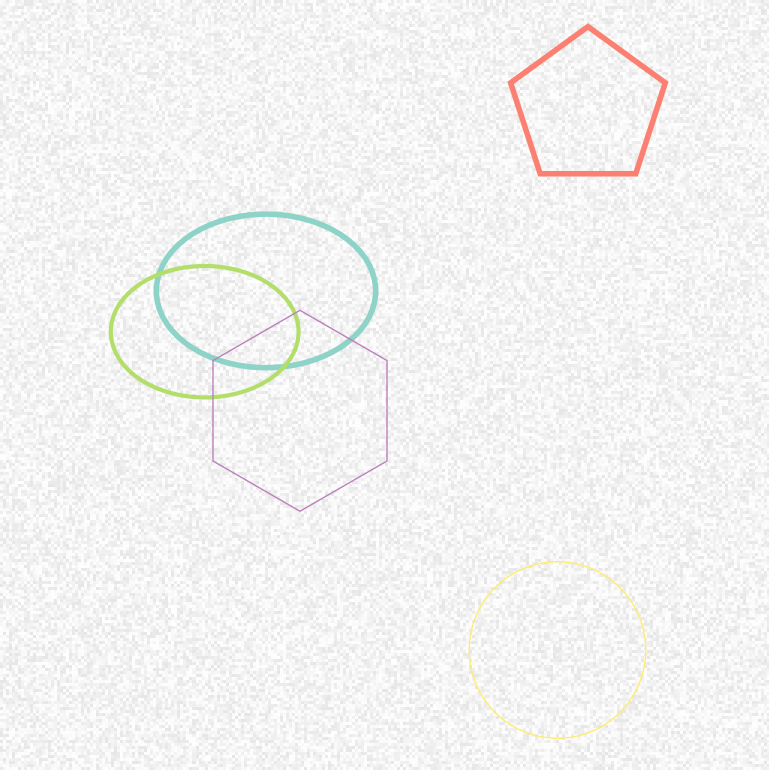[{"shape": "oval", "thickness": 2, "radius": 0.71, "center": [0.345, 0.622]}, {"shape": "pentagon", "thickness": 2, "radius": 0.53, "center": [0.764, 0.86]}, {"shape": "oval", "thickness": 1.5, "radius": 0.61, "center": [0.266, 0.569]}, {"shape": "hexagon", "thickness": 0.5, "radius": 0.65, "center": [0.39, 0.467]}, {"shape": "circle", "thickness": 0.5, "radius": 0.57, "center": [0.724, 0.156]}]